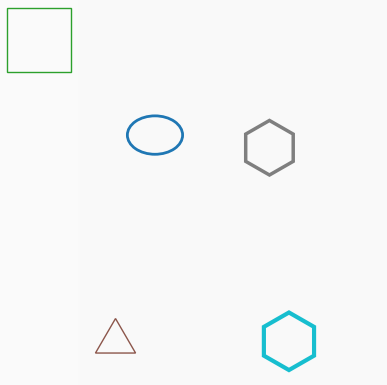[{"shape": "oval", "thickness": 2, "radius": 0.36, "center": [0.4, 0.649]}, {"shape": "square", "thickness": 1, "radius": 0.42, "center": [0.1, 0.897]}, {"shape": "triangle", "thickness": 1, "radius": 0.3, "center": [0.298, 0.113]}, {"shape": "hexagon", "thickness": 2.5, "radius": 0.35, "center": [0.695, 0.616]}, {"shape": "hexagon", "thickness": 3, "radius": 0.37, "center": [0.746, 0.114]}]